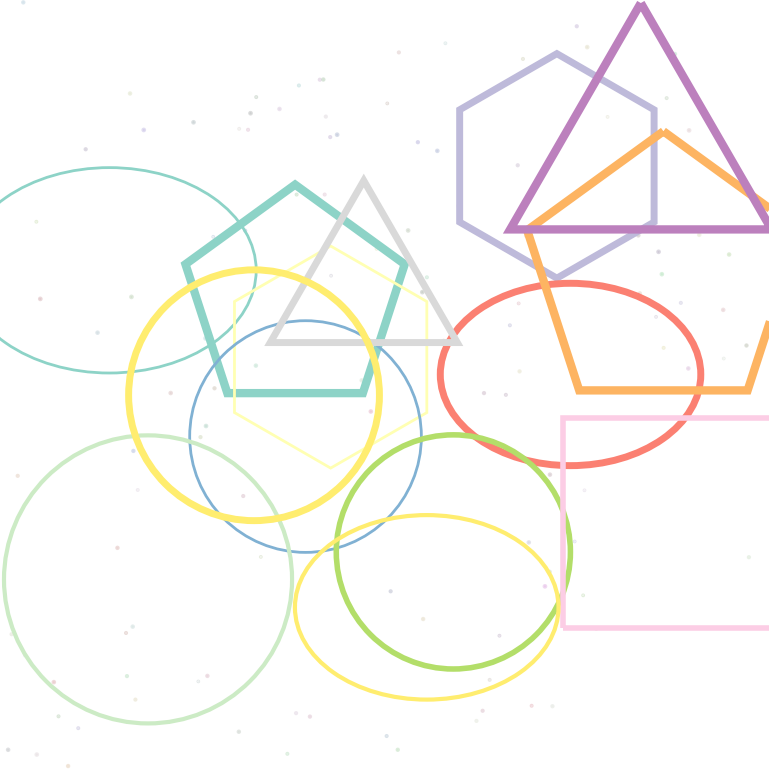[{"shape": "pentagon", "thickness": 3, "radius": 0.75, "center": [0.383, 0.611]}, {"shape": "oval", "thickness": 1, "radius": 0.95, "center": [0.142, 0.649]}, {"shape": "hexagon", "thickness": 1, "radius": 0.72, "center": [0.429, 0.536]}, {"shape": "hexagon", "thickness": 2.5, "radius": 0.73, "center": [0.723, 0.785]}, {"shape": "oval", "thickness": 2.5, "radius": 0.85, "center": [0.741, 0.514]}, {"shape": "circle", "thickness": 1, "radius": 0.75, "center": [0.397, 0.433]}, {"shape": "pentagon", "thickness": 3, "radius": 0.93, "center": [0.862, 0.643]}, {"shape": "circle", "thickness": 2, "radius": 0.76, "center": [0.589, 0.283]}, {"shape": "square", "thickness": 2, "radius": 0.68, "center": [0.868, 0.321]}, {"shape": "triangle", "thickness": 2.5, "radius": 0.7, "center": [0.472, 0.625]}, {"shape": "triangle", "thickness": 3, "radius": 0.98, "center": [0.832, 0.8]}, {"shape": "circle", "thickness": 1.5, "radius": 0.94, "center": [0.192, 0.248]}, {"shape": "oval", "thickness": 1.5, "radius": 0.86, "center": [0.554, 0.211]}, {"shape": "circle", "thickness": 2.5, "radius": 0.81, "center": [0.33, 0.487]}]